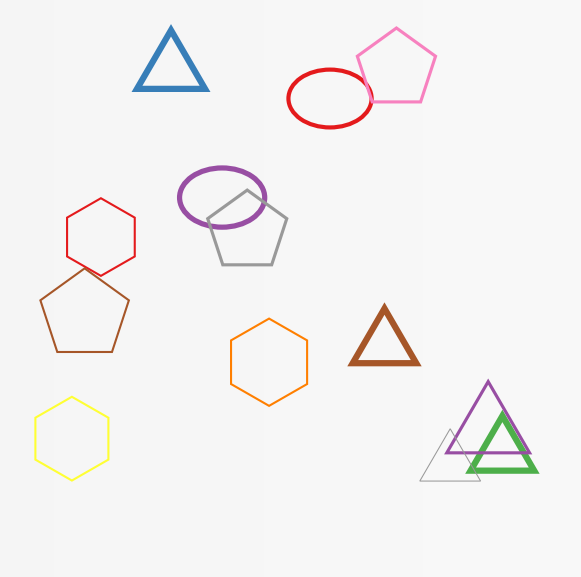[{"shape": "oval", "thickness": 2, "radius": 0.36, "center": [0.568, 0.829]}, {"shape": "hexagon", "thickness": 1, "radius": 0.34, "center": [0.174, 0.589]}, {"shape": "triangle", "thickness": 3, "radius": 0.34, "center": [0.294, 0.879]}, {"shape": "triangle", "thickness": 3, "radius": 0.32, "center": [0.864, 0.216]}, {"shape": "oval", "thickness": 2.5, "radius": 0.37, "center": [0.382, 0.657]}, {"shape": "triangle", "thickness": 1.5, "radius": 0.41, "center": [0.84, 0.256]}, {"shape": "hexagon", "thickness": 1, "radius": 0.38, "center": [0.463, 0.372]}, {"shape": "hexagon", "thickness": 1, "radius": 0.36, "center": [0.124, 0.24]}, {"shape": "pentagon", "thickness": 1, "radius": 0.4, "center": [0.146, 0.454]}, {"shape": "triangle", "thickness": 3, "radius": 0.32, "center": [0.661, 0.402]}, {"shape": "pentagon", "thickness": 1.5, "radius": 0.35, "center": [0.682, 0.88]}, {"shape": "pentagon", "thickness": 1.5, "radius": 0.36, "center": [0.425, 0.598]}, {"shape": "triangle", "thickness": 0.5, "radius": 0.3, "center": [0.775, 0.196]}]